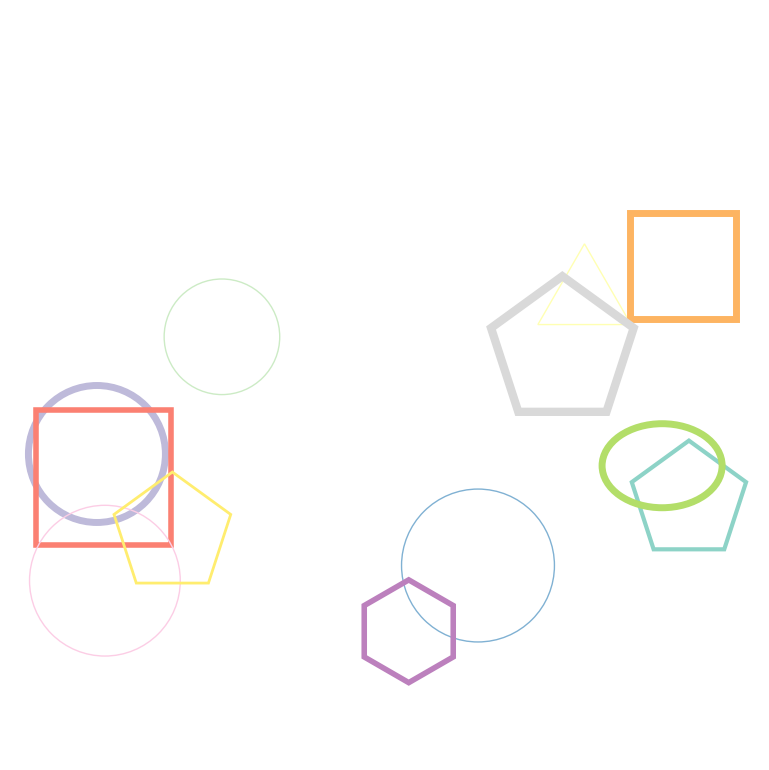[{"shape": "pentagon", "thickness": 1.5, "radius": 0.39, "center": [0.895, 0.35]}, {"shape": "triangle", "thickness": 0.5, "radius": 0.35, "center": [0.759, 0.613]}, {"shape": "circle", "thickness": 2.5, "radius": 0.44, "center": [0.126, 0.41]}, {"shape": "square", "thickness": 2, "radius": 0.44, "center": [0.135, 0.379]}, {"shape": "circle", "thickness": 0.5, "radius": 0.5, "center": [0.621, 0.266]}, {"shape": "square", "thickness": 2.5, "radius": 0.34, "center": [0.887, 0.655]}, {"shape": "oval", "thickness": 2.5, "radius": 0.39, "center": [0.86, 0.395]}, {"shape": "circle", "thickness": 0.5, "radius": 0.49, "center": [0.136, 0.246]}, {"shape": "pentagon", "thickness": 3, "radius": 0.49, "center": [0.73, 0.544]}, {"shape": "hexagon", "thickness": 2, "radius": 0.33, "center": [0.531, 0.18]}, {"shape": "circle", "thickness": 0.5, "radius": 0.38, "center": [0.288, 0.563]}, {"shape": "pentagon", "thickness": 1, "radius": 0.4, "center": [0.224, 0.307]}]